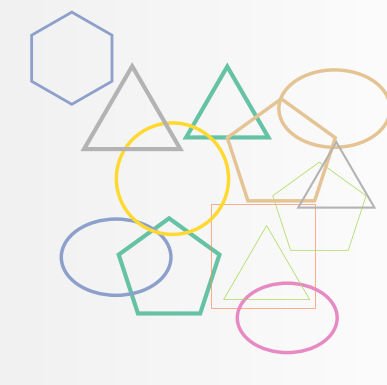[{"shape": "triangle", "thickness": 3, "radius": 0.61, "center": [0.586, 0.704]}, {"shape": "pentagon", "thickness": 3, "radius": 0.68, "center": [0.436, 0.296]}, {"shape": "square", "thickness": 0.5, "radius": 0.67, "center": [0.679, 0.335]}, {"shape": "hexagon", "thickness": 2, "radius": 0.6, "center": [0.185, 0.849]}, {"shape": "oval", "thickness": 2.5, "radius": 0.71, "center": [0.3, 0.332]}, {"shape": "oval", "thickness": 2.5, "radius": 0.64, "center": [0.741, 0.174]}, {"shape": "triangle", "thickness": 0.5, "radius": 0.64, "center": [0.688, 0.286]}, {"shape": "pentagon", "thickness": 0.5, "radius": 0.63, "center": [0.824, 0.452]}, {"shape": "circle", "thickness": 2.5, "radius": 0.72, "center": [0.445, 0.536]}, {"shape": "pentagon", "thickness": 2.5, "radius": 0.73, "center": [0.726, 0.597]}, {"shape": "oval", "thickness": 2.5, "radius": 0.72, "center": [0.863, 0.718]}, {"shape": "triangle", "thickness": 3, "radius": 0.72, "center": [0.341, 0.685]}, {"shape": "triangle", "thickness": 1.5, "radius": 0.57, "center": [0.868, 0.518]}]